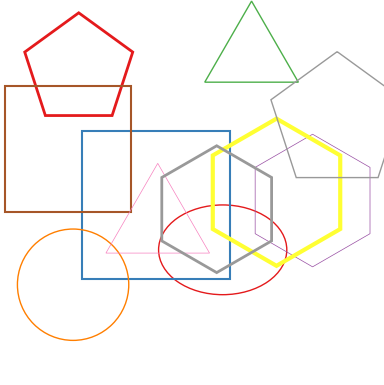[{"shape": "pentagon", "thickness": 2, "radius": 0.74, "center": [0.205, 0.819]}, {"shape": "oval", "thickness": 1, "radius": 0.83, "center": [0.578, 0.351]}, {"shape": "square", "thickness": 1.5, "radius": 0.96, "center": [0.406, 0.467]}, {"shape": "triangle", "thickness": 1, "radius": 0.7, "center": [0.653, 0.857]}, {"shape": "hexagon", "thickness": 0.5, "radius": 0.86, "center": [0.812, 0.479]}, {"shape": "circle", "thickness": 1, "radius": 0.72, "center": [0.19, 0.26]}, {"shape": "hexagon", "thickness": 3, "radius": 0.96, "center": [0.718, 0.501]}, {"shape": "square", "thickness": 1.5, "radius": 0.82, "center": [0.177, 0.614]}, {"shape": "triangle", "thickness": 0.5, "radius": 0.78, "center": [0.41, 0.42]}, {"shape": "pentagon", "thickness": 1, "radius": 0.9, "center": [0.876, 0.685]}, {"shape": "hexagon", "thickness": 2, "radius": 0.82, "center": [0.563, 0.457]}]